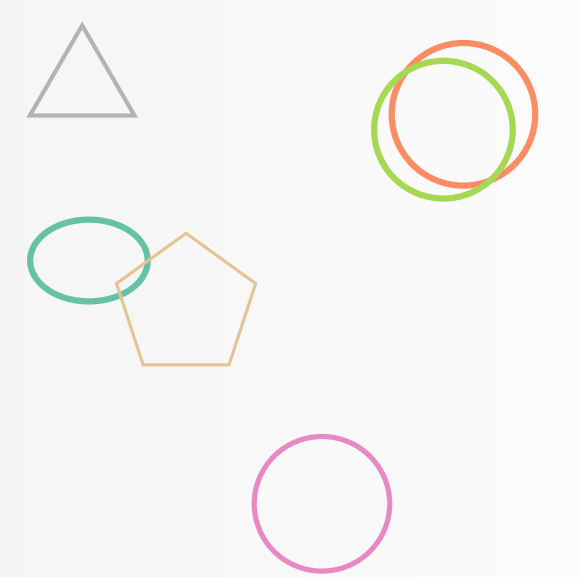[{"shape": "oval", "thickness": 3, "radius": 0.51, "center": [0.153, 0.548]}, {"shape": "circle", "thickness": 3, "radius": 0.62, "center": [0.797, 0.801]}, {"shape": "circle", "thickness": 2.5, "radius": 0.58, "center": [0.554, 0.127]}, {"shape": "circle", "thickness": 3, "radius": 0.6, "center": [0.763, 0.775]}, {"shape": "pentagon", "thickness": 1.5, "radius": 0.63, "center": [0.32, 0.469]}, {"shape": "triangle", "thickness": 2, "radius": 0.52, "center": [0.141, 0.851]}]